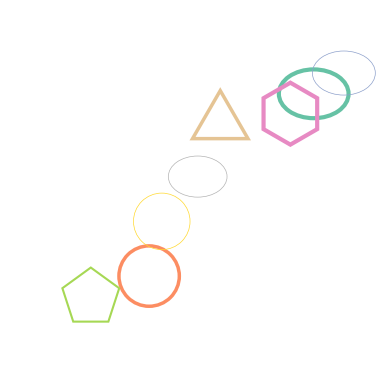[{"shape": "oval", "thickness": 3, "radius": 0.45, "center": [0.815, 0.756]}, {"shape": "circle", "thickness": 2.5, "radius": 0.39, "center": [0.387, 0.283]}, {"shape": "oval", "thickness": 0.5, "radius": 0.41, "center": [0.893, 0.81]}, {"shape": "hexagon", "thickness": 3, "radius": 0.4, "center": [0.754, 0.705]}, {"shape": "pentagon", "thickness": 1.5, "radius": 0.39, "center": [0.236, 0.227]}, {"shape": "circle", "thickness": 0.5, "radius": 0.37, "center": [0.42, 0.425]}, {"shape": "triangle", "thickness": 2.5, "radius": 0.42, "center": [0.572, 0.681]}, {"shape": "oval", "thickness": 0.5, "radius": 0.38, "center": [0.513, 0.541]}]